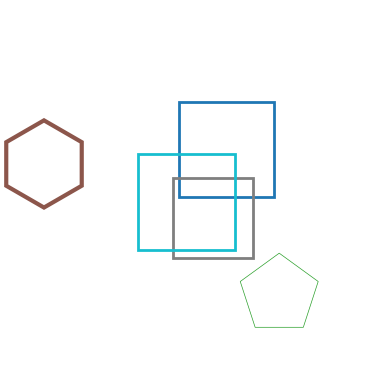[{"shape": "square", "thickness": 2, "radius": 0.62, "center": [0.589, 0.613]}, {"shape": "pentagon", "thickness": 0.5, "radius": 0.53, "center": [0.725, 0.236]}, {"shape": "hexagon", "thickness": 3, "radius": 0.57, "center": [0.114, 0.574]}, {"shape": "square", "thickness": 2, "radius": 0.52, "center": [0.552, 0.435]}, {"shape": "square", "thickness": 2, "radius": 0.63, "center": [0.485, 0.474]}]